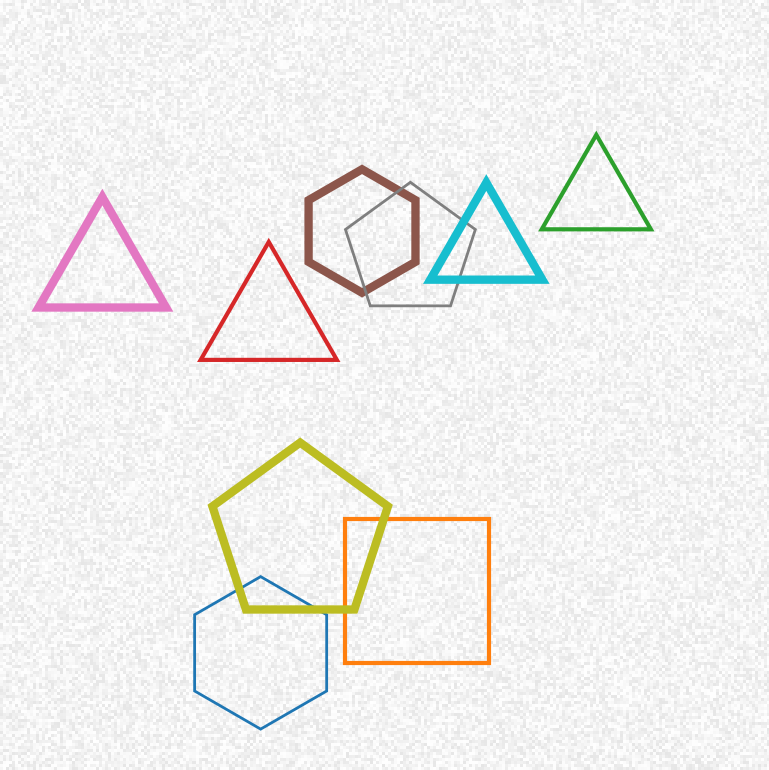[{"shape": "hexagon", "thickness": 1, "radius": 0.5, "center": [0.339, 0.152]}, {"shape": "square", "thickness": 1.5, "radius": 0.47, "center": [0.541, 0.233]}, {"shape": "triangle", "thickness": 1.5, "radius": 0.41, "center": [0.774, 0.743]}, {"shape": "triangle", "thickness": 1.5, "radius": 0.51, "center": [0.349, 0.584]}, {"shape": "hexagon", "thickness": 3, "radius": 0.4, "center": [0.47, 0.7]}, {"shape": "triangle", "thickness": 3, "radius": 0.48, "center": [0.133, 0.648]}, {"shape": "pentagon", "thickness": 1, "radius": 0.44, "center": [0.533, 0.675]}, {"shape": "pentagon", "thickness": 3, "radius": 0.6, "center": [0.39, 0.305]}, {"shape": "triangle", "thickness": 3, "radius": 0.42, "center": [0.632, 0.679]}]